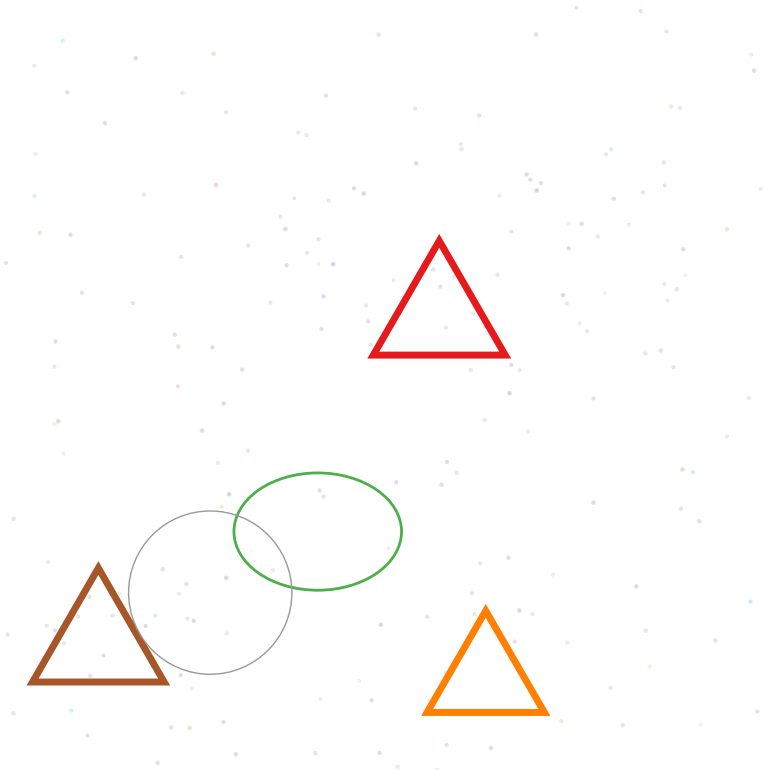[{"shape": "triangle", "thickness": 2.5, "radius": 0.49, "center": [0.57, 0.588]}, {"shape": "oval", "thickness": 1, "radius": 0.54, "center": [0.413, 0.31]}, {"shape": "triangle", "thickness": 2.5, "radius": 0.44, "center": [0.631, 0.119]}, {"shape": "triangle", "thickness": 2.5, "radius": 0.49, "center": [0.128, 0.164]}, {"shape": "circle", "thickness": 0.5, "radius": 0.53, "center": [0.273, 0.23]}]